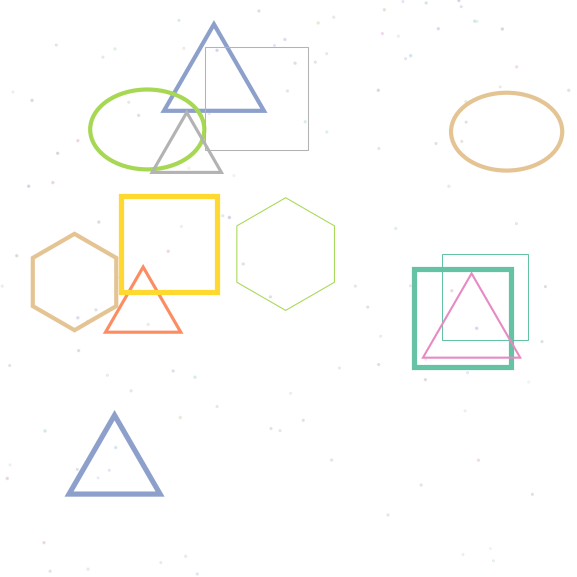[{"shape": "square", "thickness": 0.5, "radius": 0.37, "center": [0.84, 0.485]}, {"shape": "square", "thickness": 2.5, "radius": 0.42, "center": [0.801, 0.448]}, {"shape": "triangle", "thickness": 1.5, "radius": 0.38, "center": [0.248, 0.462]}, {"shape": "triangle", "thickness": 2.5, "radius": 0.46, "center": [0.198, 0.189]}, {"shape": "triangle", "thickness": 2, "radius": 0.5, "center": [0.37, 0.857]}, {"shape": "triangle", "thickness": 1, "radius": 0.49, "center": [0.817, 0.428]}, {"shape": "hexagon", "thickness": 0.5, "radius": 0.49, "center": [0.495, 0.559]}, {"shape": "oval", "thickness": 2, "radius": 0.49, "center": [0.255, 0.775]}, {"shape": "square", "thickness": 2.5, "radius": 0.42, "center": [0.293, 0.577]}, {"shape": "oval", "thickness": 2, "radius": 0.48, "center": [0.877, 0.771]}, {"shape": "hexagon", "thickness": 2, "radius": 0.42, "center": [0.129, 0.511]}, {"shape": "square", "thickness": 0.5, "radius": 0.45, "center": [0.444, 0.829]}, {"shape": "triangle", "thickness": 1.5, "radius": 0.35, "center": [0.323, 0.735]}]